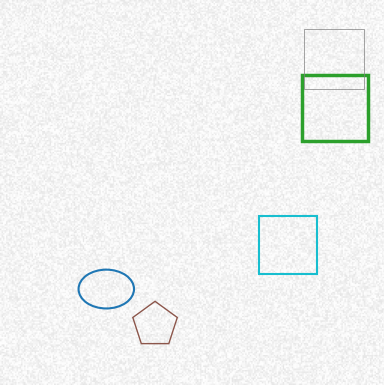[{"shape": "oval", "thickness": 1.5, "radius": 0.36, "center": [0.276, 0.249]}, {"shape": "square", "thickness": 2.5, "radius": 0.43, "center": [0.87, 0.72]}, {"shape": "pentagon", "thickness": 1, "radius": 0.3, "center": [0.403, 0.157]}, {"shape": "square", "thickness": 0.5, "radius": 0.39, "center": [0.867, 0.847]}, {"shape": "square", "thickness": 1.5, "radius": 0.38, "center": [0.748, 0.364]}]